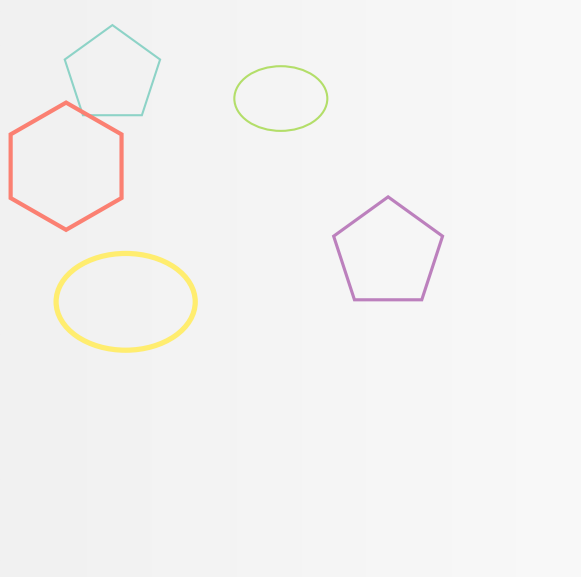[{"shape": "pentagon", "thickness": 1, "radius": 0.43, "center": [0.193, 0.869]}, {"shape": "hexagon", "thickness": 2, "radius": 0.55, "center": [0.114, 0.711]}, {"shape": "oval", "thickness": 1, "radius": 0.4, "center": [0.483, 0.828]}, {"shape": "pentagon", "thickness": 1.5, "radius": 0.49, "center": [0.668, 0.56]}, {"shape": "oval", "thickness": 2.5, "radius": 0.6, "center": [0.216, 0.476]}]